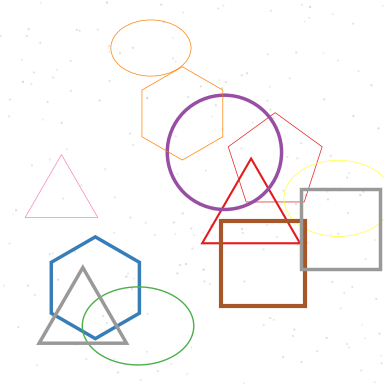[{"shape": "triangle", "thickness": 1.5, "radius": 0.73, "center": [0.652, 0.442]}, {"shape": "pentagon", "thickness": 0.5, "radius": 0.64, "center": [0.715, 0.579]}, {"shape": "hexagon", "thickness": 2.5, "radius": 0.66, "center": [0.248, 0.253]}, {"shape": "oval", "thickness": 1, "radius": 0.72, "center": [0.359, 0.153]}, {"shape": "circle", "thickness": 2.5, "radius": 0.74, "center": [0.583, 0.604]}, {"shape": "hexagon", "thickness": 0.5, "radius": 0.61, "center": [0.474, 0.705]}, {"shape": "oval", "thickness": 0.5, "radius": 0.52, "center": [0.392, 0.875]}, {"shape": "oval", "thickness": 0.5, "radius": 0.71, "center": [0.879, 0.485]}, {"shape": "square", "thickness": 3, "radius": 0.55, "center": [0.684, 0.316]}, {"shape": "triangle", "thickness": 0.5, "radius": 0.55, "center": [0.16, 0.489]}, {"shape": "square", "thickness": 2.5, "radius": 0.52, "center": [0.884, 0.405]}, {"shape": "triangle", "thickness": 2.5, "radius": 0.66, "center": [0.215, 0.174]}]